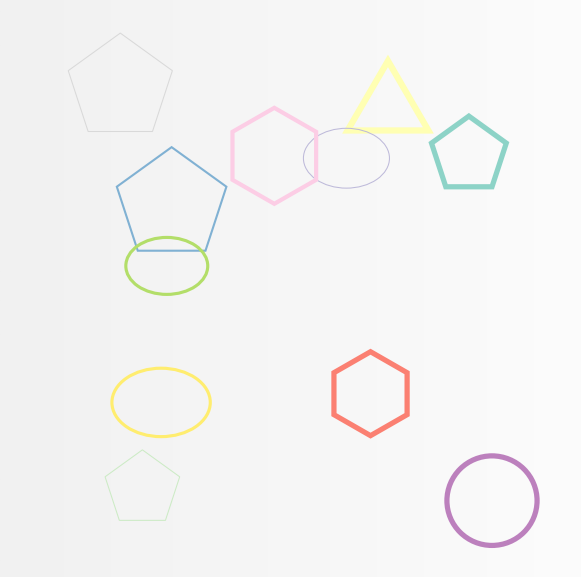[{"shape": "pentagon", "thickness": 2.5, "radius": 0.34, "center": [0.807, 0.73]}, {"shape": "triangle", "thickness": 3, "radius": 0.4, "center": [0.667, 0.813]}, {"shape": "oval", "thickness": 0.5, "radius": 0.37, "center": [0.596, 0.725]}, {"shape": "hexagon", "thickness": 2.5, "radius": 0.36, "center": [0.637, 0.317]}, {"shape": "pentagon", "thickness": 1, "radius": 0.5, "center": [0.295, 0.645]}, {"shape": "oval", "thickness": 1.5, "radius": 0.35, "center": [0.287, 0.539]}, {"shape": "hexagon", "thickness": 2, "radius": 0.42, "center": [0.472, 0.729]}, {"shape": "pentagon", "thickness": 0.5, "radius": 0.47, "center": [0.207, 0.848]}, {"shape": "circle", "thickness": 2.5, "radius": 0.39, "center": [0.846, 0.132]}, {"shape": "pentagon", "thickness": 0.5, "radius": 0.34, "center": [0.245, 0.153]}, {"shape": "oval", "thickness": 1.5, "radius": 0.42, "center": [0.277, 0.302]}]